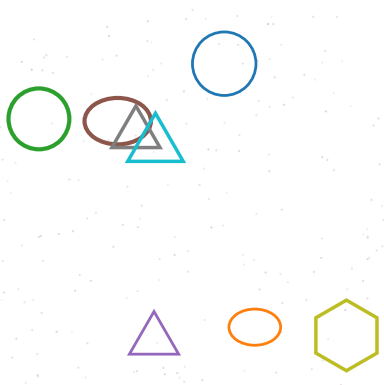[{"shape": "circle", "thickness": 2, "radius": 0.41, "center": [0.582, 0.835]}, {"shape": "oval", "thickness": 2, "radius": 0.34, "center": [0.662, 0.15]}, {"shape": "circle", "thickness": 3, "radius": 0.4, "center": [0.101, 0.691]}, {"shape": "triangle", "thickness": 2, "radius": 0.37, "center": [0.4, 0.117]}, {"shape": "oval", "thickness": 3, "radius": 0.43, "center": [0.306, 0.685]}, {"shape": "triangle", "thickness": 2.5, "radius": 0.36, "center": [0.353, 0.653]}, {"shape": "hexagon", "thickness": 2.5, "radius": 0.46, "center": [0.9, 0.129]}, {"shape": "triangle", "thickness": 2.5, "radius": 0.42, "center": [0.404, 0.623]}]